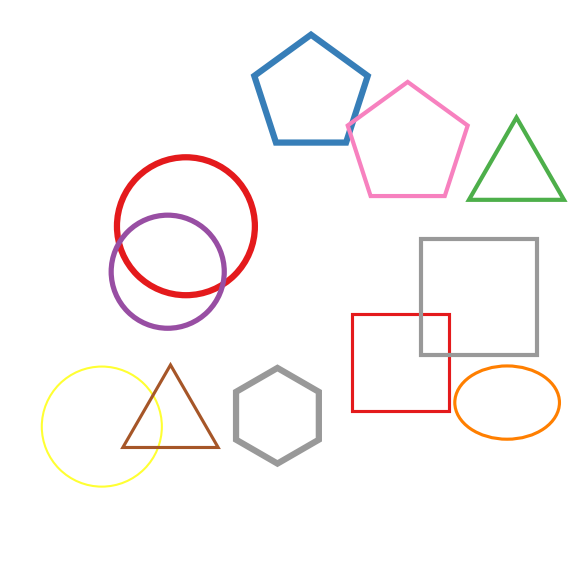[{"shape": "square", "thickness": 1.5, "radius": 0.42, "center": [0.693, 0.372]}, {"shape": "circle", "thickness": 3, "radius": 0.6, "center": [0.322, 0.607]}, {"shape": "pentagon", "thickness": 3, "radius": 0.52, "center": [0.539, 0.836]}, {"shape": "triangle", "thickness": 2, "radius": 0.48, "center": [0.894, 0.701]}, {"shape": "circle", "thickness": 2.5, "radius": 0.49, "center": [0.29, 0.529]}, {"shape": "oval", "thickness": 1.5, "radius": 0.45, "center": [0.878, 0.302]}, {"shape": "circle", "thickness": 1, "radius": 0.52, "center": [0.176, 0.26]}, {"shape": "triangle", "thickness": 1.5, "radius": 0.48, "center": [0.295, 0.272]}, {"shape": "pentagon", "thickness": 2, "radius": 0.55, "center": [0.706, 0.748]}, {"shape": "hexagon", "thickness": 3, "radius": 0.41, "center": [0.48, 0.279]}, {"shape": "square", "thickness": 2, "radius": 0.5, "center": [0.83, 0.485]}]